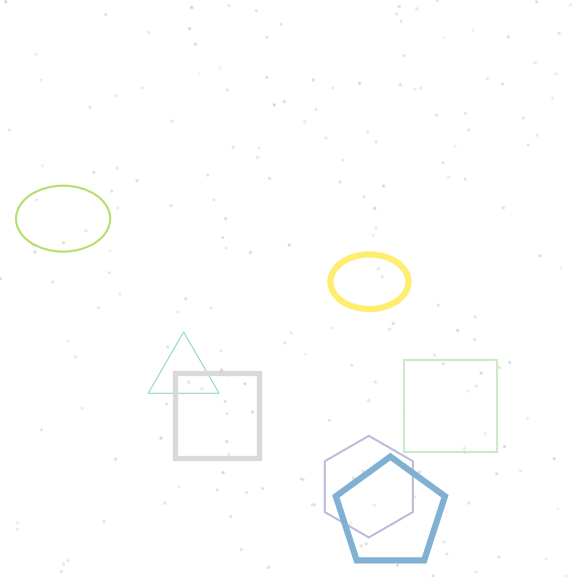[{"shape": "triangle", "thickness": 0.5, "radius": 0.35, "center": [0.318, 0.354]}, {"shape": "hexagon", "thickness": 1, "radius": 0.44, "center": [0.639, 0.156]}, {"shape": "pentagon", "thickness": 3, "radius": 0.5, "center": [0.676, 0.109]}, {"shape": "oval", "thickness": 1, "radius": 0.41, "center": [0.109, 0.621]}, {"shape": "square", "thickness": 2.5, "radius": 0.36, "center": [0.376, 0.28]}, {"shape": "square", "thickness": 1, "radius": 0.4, "center": [0.78, 0.295]}, {"shape": "oval", "thickness": 3, "radius": 0.34, "center": [0.64, 0.511]}]